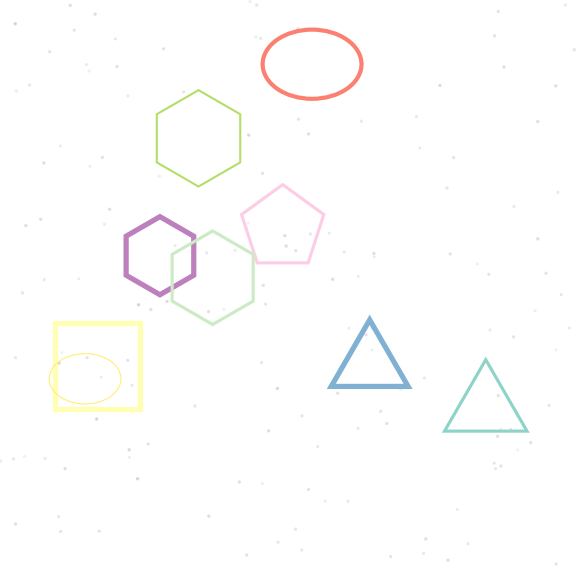[{"shape": "triangle", "thickness": 1.5, "radius": 0.41, "center": [0.841, 0.294]}, {"shape": "square", "thickness": 2.5, "radius": 0.37, "center": [0.169, 0.365]}, {"shape": "oval", "thickness": 2, "radius": 0.43, "center": [0.54, 0.888]}, {"shape": "triangle", "thickness": 2.5, "radius": 0.38, "center": [0.64, 0.368]}, {"shape": "hexagon", "thickness": 1, "radius": 0.42, "center": [0.344, 0.76]}, {"shape": "pentagon", "thickness": 1.5, "radius": 0.37, "center": [0.49, 0.605]}, {"shape": "hexagon", "thickness": 2.5, "radius": 0.34, "center": [0.277, 0.556]}, {"shape": "hexagon", "thickness": 1.5, "radius": 0.4, "center": [0.368, 0.518]}, {"shape": "oval", "thickness": 0.5, "radius": 0.31, "center": [0.147, 0.343]}]